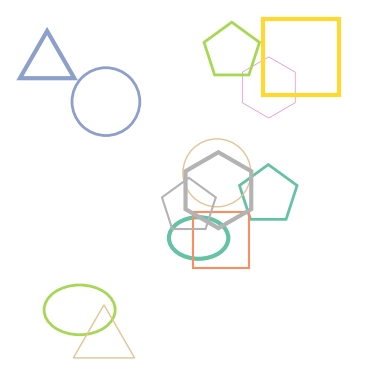[{"shape": "pentagon", "thickness": 2, "radius": 0.39, "center": [0.697, 0.494]}, {"shape": "oval", "thickness": 3, "radius": 0.39, "center": [0.516, 0.382]}, {"shape": "square", "thickness": 1.5, "radius": 0.36, "center": [0.574, 0.377]}, {"shape": "triangle", "thickness": 3, "radius": 0.41, "center": [0.122, 0.838]}, {"shape": "circle", "thickness": 2, "radius": 0.44, "center": [0.275, 0.736]}, {"shape": "hexagon", "thickness": 0.5, "radius": 0.4, "center": [0.698, 0.773]}, {"shape": "oval", "thickness": 2, "radius": 0.46, "center": [0.207, 0.195]}, {"shape": "pentagon", "thickness": 2, "radius": 0.38, "center": [0.602, 0.867]}, {"shape": "square", "thickness": 3, "radius": 0.5, "center": [0.782, 0.852]}, {"shape": "triangle", "thickness": 1, "radius": 0.46, "center": [0.27, 0.116]}, {"shape": "circle", "thickness": 1, "radius": 0.44, "center": [0.563, 0.551]}, {"shape": "hexagon", "thickness": 3, "radius": 0.49, "center": [0.567, 0.506]}, {"shape": "pentagon", "thickness": 1.5, "radius": 0.37, "center": [0.491, 0.465]}]